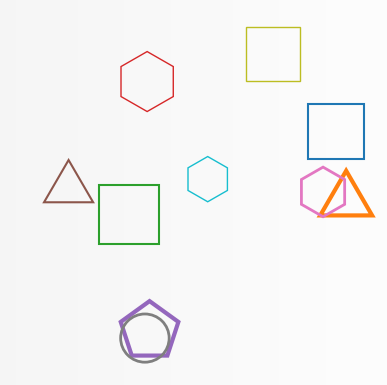[{"shape": "square", "thickness": 1.5, "radius": 0.36, "center": [0.866, 0.658]}, {"shape": "triangle", "thickness": 3, "radius": 0.39, "center": [0.893, 0.479]}, {"shape": "square", "thickness": 1.5, "radius": 0.39, "center": [0.333, 0.443]}, {"shape": "hexagon", "thickness": 1, "radius": 0.39, "center": [0.38, 0.788]}, {"shape": "pentagon", "thickness": 3, "radius": 0.39, "center": [0.386, 0.14]}, {"shape": "triangle", "thickness": 1.5, "radius": 0.37, "center": [0.177, 0.511]}, {"shape": "hexagon", "thickness": 2, "radius": 0.32, "center": [0.834, 0.502]}, {"shape": "circle", "thickness": 2, "radius": 0.31, "center": [0.374, 0.122]}, {"shape": "square", "thickness": 1, "radius": 0.35, "center": [0.704, 0.859]}, {"shape": "hexagon", "thickness": 1, "radius": 0.29, "center": [0.536, 0.535]}]